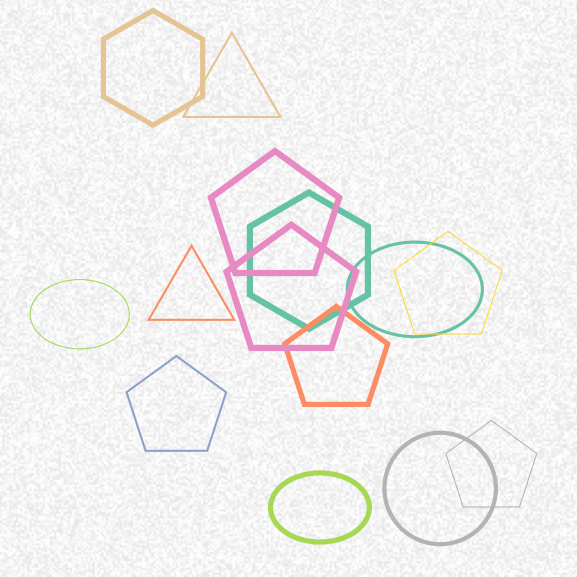[{"shape": "hexagon", "thickness": 3, "radius": 0.59, "center": [0.535, 0.548]}, {"shape": "oval", "thickness": 1.5, "radius": 0.58, "center": [0.718, 0.498]}, {"shape": "triangle", "thickness": 1, "radius": 0.43, "center": [0.332, 0.488]}, {"shape": "pentagon", "thickness": 2.5, "radius": 0.47, "center": [0.582, 0.375]}, {"shape": "pentagon", "thickness": 1, "radius": 0.45, "center": [0.305, 0.292]}, {"shape": "pentagon", "thickness": 3, "radius": 0.58, "center": [0.476, 0.621]}, {"shape": "pentagon", "thickness": 3, "radius": 0.59, "center": [0.504, 0.492]}, {"shape": "oval", "thickness": 0.5, "radius": 0.43, "center": [0.138, 0.455]}, {"shape": "oval", "thickness": 2.5, "radius": 0.43, "center": [0.554, 0.12]}, {"shape": "pentagon", "thickness": 0.5, "radius": 0.49, "center": [0.776, 0.5]}, {"shape": "triangle", "thickness": 1, "radius": 0.49, "center": [0.402, 0.845]}, {"shape": "hexagon", "thickness": 2.5, "radius": 0.5, "center": [0.265, 0.882]}, {"shape": "pentagon", "thickness": 0.5, "radius": 0.41, "center": [0.851, 0.188]}, {"shape": "circle", "thickness": 2, "radius": 0.48, "center": [0.762, 0.153]}]